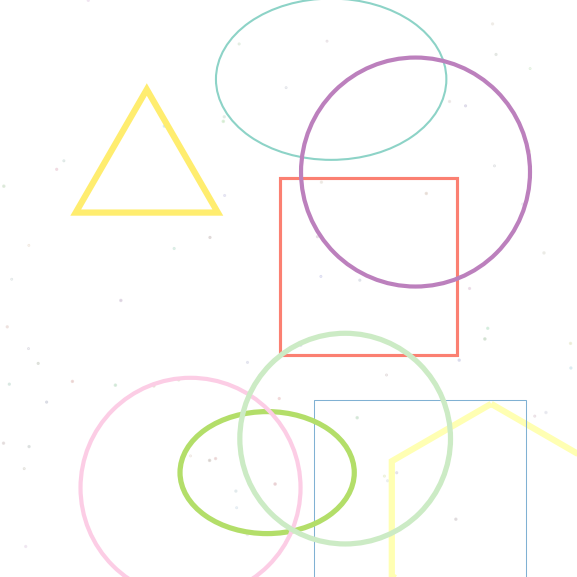[{"shape": "oval", "thickness": 1, "radius": 1.0, "center": [0.573, 0.862]}, {"shape": "hexagon", "thickness": 3, "radius": 0.99, "center": [0.851, 0.101]}, {"shape": "square", "thickness": 1.5, "radius": 0.77, "center": [0.639, 0.538]}, {"shape": "square", "thickness": 0.5, "radius": 0.92, "center": [0.727, 0.123]}, {"shape": "oval", "thickness": 2.5, "radius": 0.75, "center": [0.463, 0.181]}, {"shape": "circle", "thickness": 2, "radius": 0.95, "center": [0.33, 0.154]}, {"shape": "circle", "thickness": 2, "radius": 0.99, "center": [0.72, 0.701]}, {"shape": "circle", "thickness": 2.5, "radius": 0.91, "center": [0.598, 0.24]}, {"shape": "triangle", "thickness": 3, "radius": 0.71, "center": [0.254, 0.702]}]